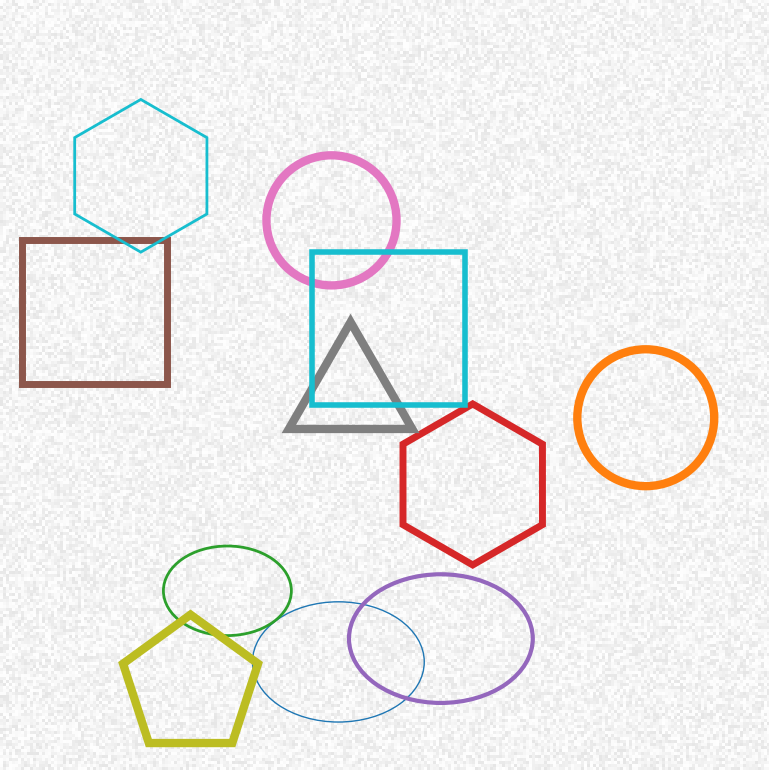[{"shape": "oval", "thickness": 0.5, "radius": 0.56, "center": [0.439, 0.14]}, {"shape": "circle", "thickness": 3, "radius": 0.44, "center": [0.839, 0.458]}, {"shape": "oval", "thickness": 1, "radius": 0.42, "center": [0.295, 0.233]}, {"shape": "hexagon", "thickness": 2.5, "radius": 0.52, "center": [0.614, 0.371]}, {"shape": "oval", "thickness": 1.5, "radius": 0.6, "center": [0.573, 0.171]}, {"shape": "square", "thickness": 2.5, "radius": 0.47, "center": [0.122, 0.595]}, {"shape": "circle", "thickness": 3, "radius": 0.42, "center": [0.431, 0.714]}, {"shape": "triangle", "thickness": 3, "radius": 0.46, "center": [0.455, 0.489]}, {"shape": "pentagon", "thickness": 3, "radius": 0.46, "center": [0.247, 0.11]}, {"shape": "square", "thickness": 2, "radius": 0.5, "center": [0.505, 0.573]}, {"shape": "hexagon", "thickness": 1, "radius": 0.5, "center": [0.183, 0.772]}]